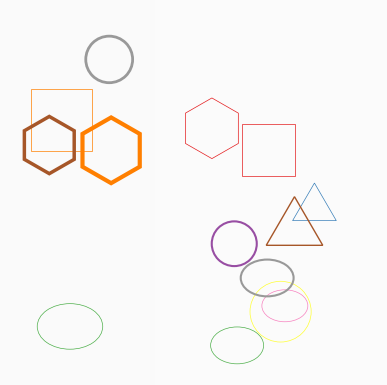[{"shape": "square", "thickness": 0.5, "radius": 0.34, "center": [0.693, 0.61]}, {"shape": "hexagon", "thickness": 0.5, "radius": 0.39, "center": [0.547, 0.667]}, {"shape": "triangle", "thickness": 0.5, "radius": 0.33, "center": [0.811, 0.459]}, {"shape": "oval", "thickness": 0.5, "radius": 0.34, "center": [0.612, 0.103]}, {"shape": "oval", "thickness": 0.5, "radius": 0.42, "center": [0.181, 0.152]}, {"shape": "circle", "thickness": 1.5, "radius": 0.29, "center": [0.605, 0.367]}, {"shape": "hexagon", "thickness": 3, "radius": 0.43, "center": [0.287, 0.61]}, {"shape": "square", "thickness": 0.5, "radius": 0.4, "center": [0.159, 0.689]}, {"shape": "circle", "thickness": 0.5, "radius": 0.39, "center": [0.724, 0.191]}, {"shape": "hexagon", "thickness": 2.5, "radius": 0.37, "center": [0.127, 0.623]}, {"shape": "triangle", "thickness": 1, "radius": 0.42, "center": [0.76, 0.405]}, {"shape": "oval", "thickness": 0.5, "radius": 0.3, "center": [0.735, 0.206]}, {"shape": "oval", "thickness": 1.5, "radius": 0.34, "center": [0.689, 0.278]}, {"shape": "circle", "thickness": 2, "radius": 0.3, "center": [0.282, 0.846]}]